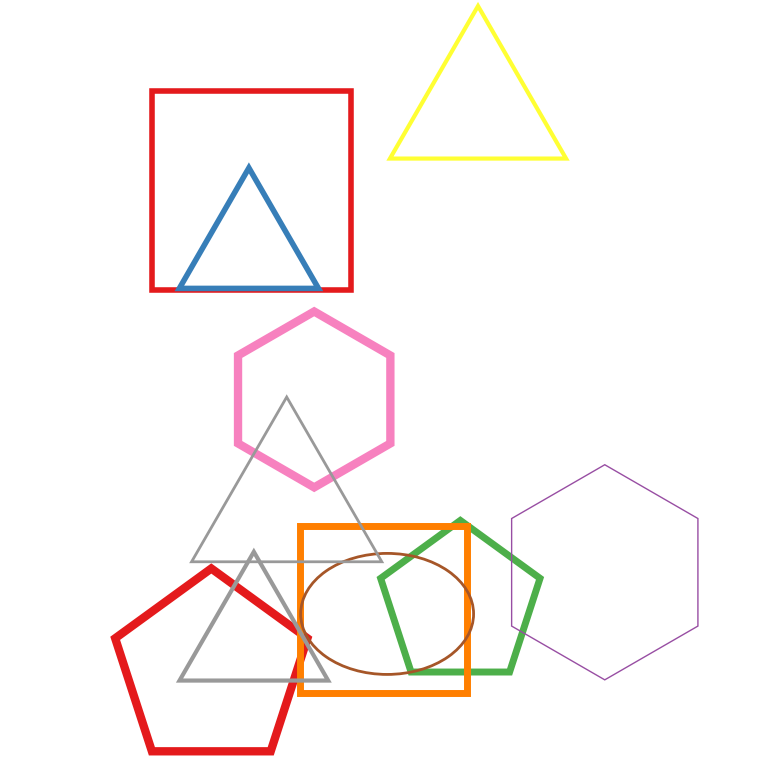[{"shape": "pentagon", "thickness": 3, "radius": 0.66, "center": [0.274, 0.13]}, {"shape": "square", "thickness": 2, "radius": 0.64, "center": [0.326, 0.753]}, {"shape": "triangle", "thickness": 2, "radius": 0.52, "center": [0.323, 0.678]}, {"shape": "pentagon", "thickness": 2.5, "radius": 0.54, "center": [0.598, 0.215]}, {"shape": "hexagon", "thickness": 0.5, "radius": 0.7, "center": [0.785, 0.257]}, {"shape": "square", "thickness": 2.5, "radius": 0.54, "center": [0.498, 0.208]}, {"shape": "triangle", "thickness": 1.5, "radius": 0.66, "center": [0.621, 0.86]}, {"shape": "oval", "thickness": 1, "radius": 0.56, "center": [0.503, 0.203]}, {"shape": "hexagon", "thickness": 3, "radius": 0.57, "center": [0.408, 0.481]}, {"shape": "triangle", "thickness": 1, "radius": 0.71, "center": [0.372, 0.342]}, {"shape": "triangle", "thickness": 1.5, "radius": 0.56, "center": [0.33, 0.172]}]